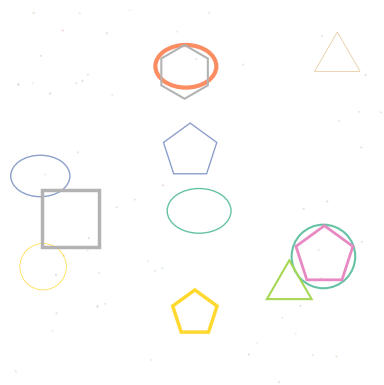[{"shape": "circle", "thickness": 1.5, "radius": 0.41, "center": [0.84, 0.334]}, {"shape": "oval", "thickness": 1, "radius": 0.41, "center": [0.517, 0.452]}, {"shape": "oval", "thickness": 3, "radius": 0.4, "center": [0.483, 0.828]}, {"shape": "oval", "thickness": 1, "radius": 0.38, "center": [0.105, 0.543]}, {"shape": "pentagon", "thickness": 1, "radius": 0.36, "center": [0.494, 0.608]}, {"shape": "pentagon", "thickness": 2, "radius": 0.39, "center": [0.843, 0.336]}, {"shape": "triangle", "thickness": 1.5, "radius": 0.34, "center": [0.751, 0.257]}, {"shape": "pentagon", "thickness": 2.5, "radius": 0.3, "center": [0.506, 0.186]}, {"shape": "circle", "thickness": 0.5, "radius": 0.3, "center": [0.112, 0.307]}, {"shape": "triangle", "thickness": 0.5, "radius": 0.34, "center": [0.876, 0.849]}, {"shape": "square", "thickness": 2.5, "radius": 0.37, "center": [0.182, 0.432]}, {"shape": "hexagon", "thickness": 1.5, "radius": 0.35, "center": [0.479, 0.813]}]